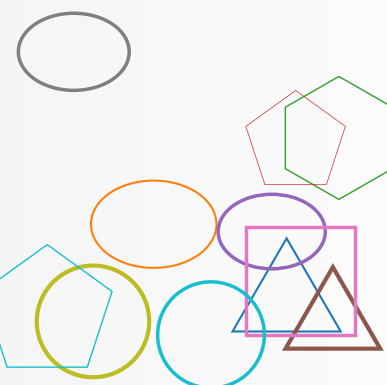[{"shape": "triangle", "thickness": 1.5, "radius": 0.81, "center": [0.74, 0.22]}, {"shape": "oval", "thickness": 1.5, "radius": 0.81, "center": [0.397, 0.418]}, {"shape": "hexagon", "thickness": 1, "radius": 0.8, "center": [0.875, 0.642]}, {"shape": "pentagon", "thickness": 0.5, "radius": 0.68, "center": [0.763, 0.63]}, {"shape": "oval", "thickness": 2.5, "radius": 0.69, "center": [0.701, 0.399]}, {"shape": "triangle", "thickness": 3, "radius": 0.71, "center": [0.859, 0.165]}, {"shape": "square", "thickness": 2.5, "radius": 0.7, "center": [0.776, 0.271]}, {"shape": "oval", "thickness": 2.5, "radius": 0.72, "center": [0.19, 0.865]}, {"shape": "circle", "thickness": 3, "radius": 0.73, "center": [0.24, 0.165]}, {"shape": "pentagon", "thickness": 1, "radius": 0.88, "center": [0.122, 0.189]}, {"shape": "circle", "thickness": 2.5, "radius": 0.69, "center": [0.545, 0.13]}]